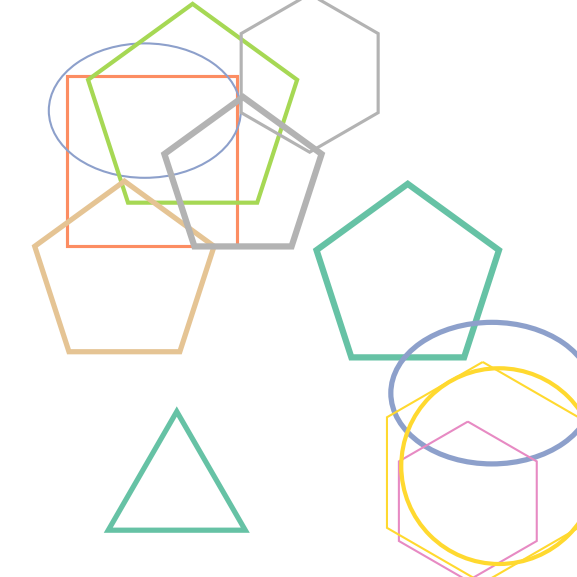[{"shape": "pentagon", "thickness": 3, "radius": 0.83, "center": [0.706, 0.515]}, {"shape": "triangle", "thickness": 2.5, "radius": 0.68, "center": [0.306, 0.15]}, {"shape": "square", "thickness": 1.5, "radius": 0.74, "center": [0.263, 0.72]}, {"shape": "oval", "thickness": 1, "radius": 0.83, "center": [0.251, 0.808]}, {"shape": "oval", "thickness": 2.5, "radius": 0.88, "center": [0.852, 0.318]}, {"shape": "hexagon", "thickness": 1, "radius": 0.69, "center": [0.81, 0.131]}, {"shape": "pentagon", "thickness": 2, "radius": 0.95, "center": [0.334, 0.802]}, {"shape": "circle", "thickness": 2, "radius": 0.85, "center": [0.864, 0.192]}, {"shape": "hexagon", "thickness": 1, "radius": 0.96, "center": [0.836, 0.181]}, {"shape": "pentagon", "thickness": 2.5, "radius": 0.82, "center": [0.215, 0.522]}, {"shape": "pentagon", "thickness": 3, "radius": 0.72, "center": [0.421, 0.688]}, {"shape": "hexagon", "thickness": 1.5, "radius": 0.68, "center": [0.536, 0.873]}]